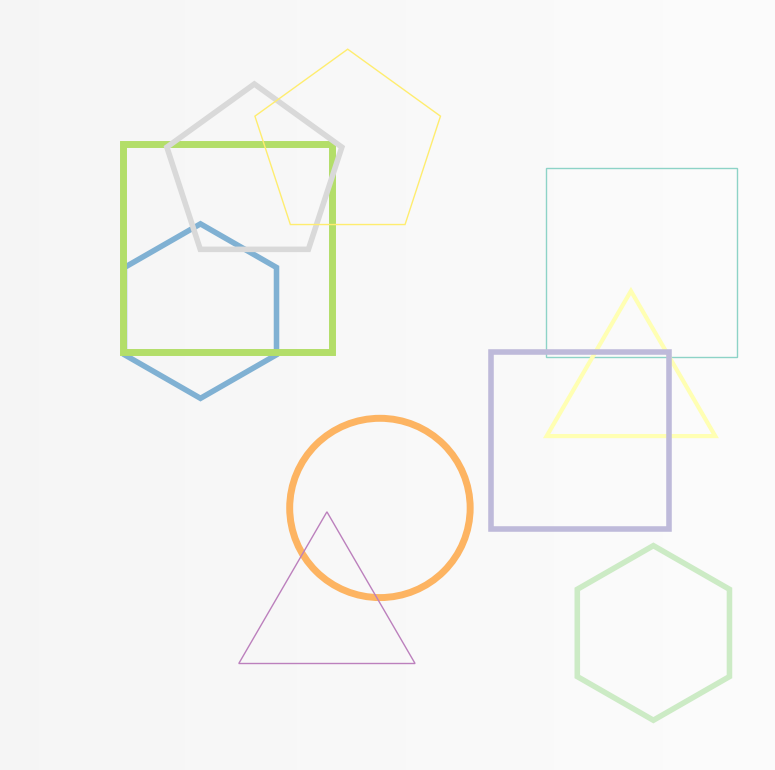[{"shape": "square", "thickness": 0.5, "radius": 0.62, "center": [0.828, 0.659]}, {"shape": "triangle", "thickness": 1.5, "radius": 0.63, "center": [0.814, 0.496]}, {"shape": "square", "thickness": 2, "radius": 0.57, "center": [0.749, 0.428]}, {"shape": "hexagon", "thickness": 2, "radius": 0.57, "center": [0.259, 0.596]}, {"shape": "circle", "thickness": 2.5, "radius": 0.58, "center": [0.49, 0.34]}, {"shape": "square", "thickness": 2.5, "radius": 0.67, "center": [0.293, 0.678]}, {"shape": "pentagon", "thickness": 2, "radius": 0.59, "center": [0.328, 0.772]}, {"shape": "triangle", "thickness": 0.5, "radius": 0.66, "center": [0.422, 0.204]}, {"shape": "hexagon", "thickness": 2, "radius": 0.57, "center": [0.843, 0.178]}, {"shape": "pentagon", "thickness": 0.5, "radius": 0.63, "center": [0.449, 0.81]}]